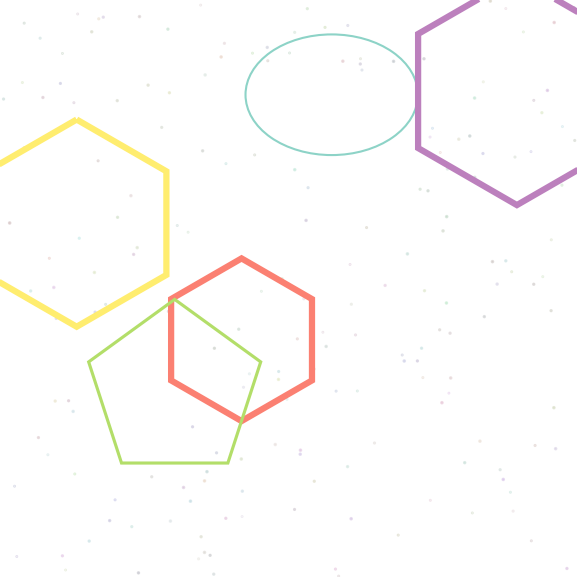[{"shape": "oval", "thickness": 1, "radius": 0.75, "center": [0.574, 0.835]}, {"shape": "hexagon", "thickness": 3, "radius": 0.7, "center": [0.418, 0.411]}, {"shape": "pentagon", "thickness": 1.5, "radius": 0.78, "center": [0.302, 0.324]}, {"shape": "hexagon", "thickness": 3, "radius": 0.99, "center": [0.895, 0.842]}, {"shape": "hexagon", "thickness": 3, "radius": 0.9, "center": [0.133, 0.613]}]